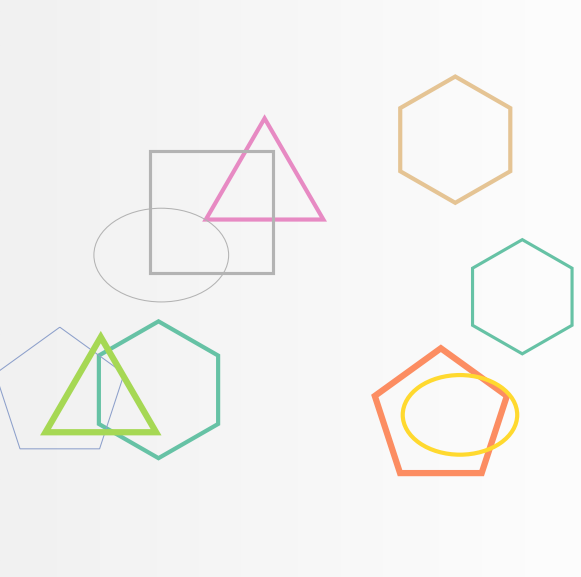[{"shape": "hexagon", "thickness": 2, "radius": 0.59, "center": [0.273, 0.324]}, {"shape": "hexagon", "thickness": 1.5, "radius": 0.49, "center": [0.899, 0.485]}, {"shape": "pentagon", "thickness": 3, "radius": 0.6, "center": [0.758, 0.277]}, {"shape": "pentagon", "thickness": 0.5, "radius": 0.58, "center": [0.103, 0.316]}, {"shape": "triangle", "thickness": 2, "radius": 0.58, "center": [0.455, 0.677]}, {"shape": "triangle", "thickness": 3, "radius": 0.55, "center": [0.173, 0.306]}, {"shape": "oval", "thickness": 2, "radius": 0.49, "center": [0.791, 0.281]}, {"shape": "hexagon", "thickness": 2, "radius": 0.55, "center": [0.783, 0.757]}, {"shape": "square", "thickness": 1.5, "radius": 0.53, "center": [0.365, 0.632]}, {"shape": "oval", "thickness": 0.5, "radius": 0.58, "center": [0.277, 0.557]}]